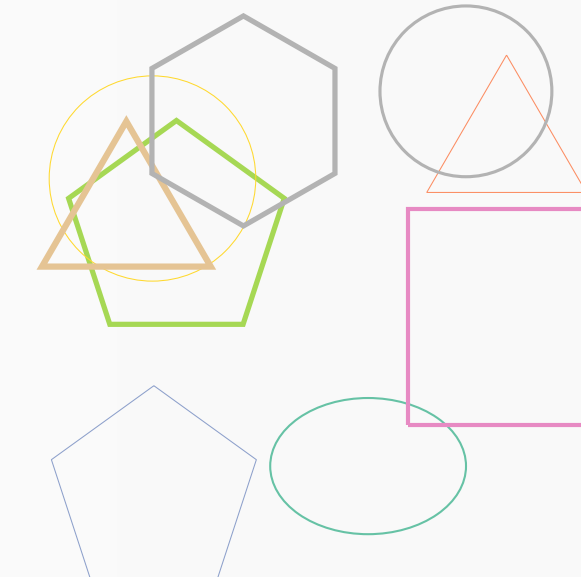[{"shape": "oval", "thickness": 1, "radius": 0.84, "center": [0.633, 0.192]}, {"shape": "triangle", "thickness": 0.5, "radius": 0.79, "center": [0.871, 0.745]}, {"shape": "pentagon", "thickness": 0.5, "radius": 0.93, "center": [0.265, 0.146]}, {"shape": "square", "thickness": 2, "radius": 0.94, "center": [0.89, 0.45]}, {"shape": "pentagon", "thickness": 2.5, "radius": 0.98, "center": [0.304, 0.595]}, {"shape": "circle", "thickness": 0.5, "radius": 0.89, "center": [0.262, 0.69]}, {"shape": "triangle", "thickness": 3, "radius": 0.84, "center": [0.217, 0.621]}, {"shape": "circle", "thickness": 1.5, "radius": 0.74, "center": [0.802, 0.841]}, {"shape": "hexagon", "thickness": 2.5, "radius": 0.91, "center": [0.419, 0.79]}]